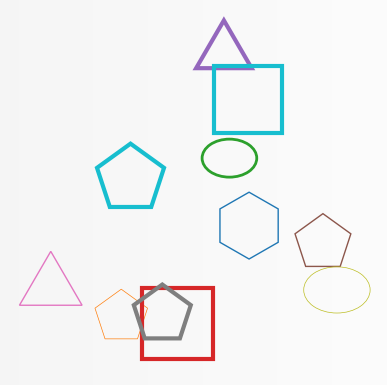[{"shape": "hexagon", "thickness": 1, "radius": 0.43, "center": [0.643, 0.414]}, {"shape": "pentagon", "thickness": 0.5, "radius": 0.36, "center": [0.313, 0.178]}, {"shape": "oval", "thickness": 2, "radius": 0.35, "center": [0.592, 0.589]}, {"shape": "square", "thickness": 3, "radius": 0.46, "center": [0.459, 0.159]}, {"shape": "triangle", "thickness": 3, "radius": 0.41, "center": [0.578, 0.864]}, {"shape": "pentagon", "thickness": 1, "radius": 0.38, "center": [0.833, 0.369]}, {"shape": "triangle", "thickness": 1, "radius": 0.47, "center": [0.131, 0.254]}, {"shape": "pentagon", "thickness": 3, "radius": 0.39, "center": [0.419, 0.184]}, {"shape": "oval", "thickness": 0.5, "radius": 0.43, "center": [0.869, 0.247]}, {"shape": "pentagon", "thickness": 3, "radius": 0.45, "center": [0.337, 0.536]}, {"shape": "square", "thickness": 3, "radius": 0.44, "center": [0.639, 0.741]}]